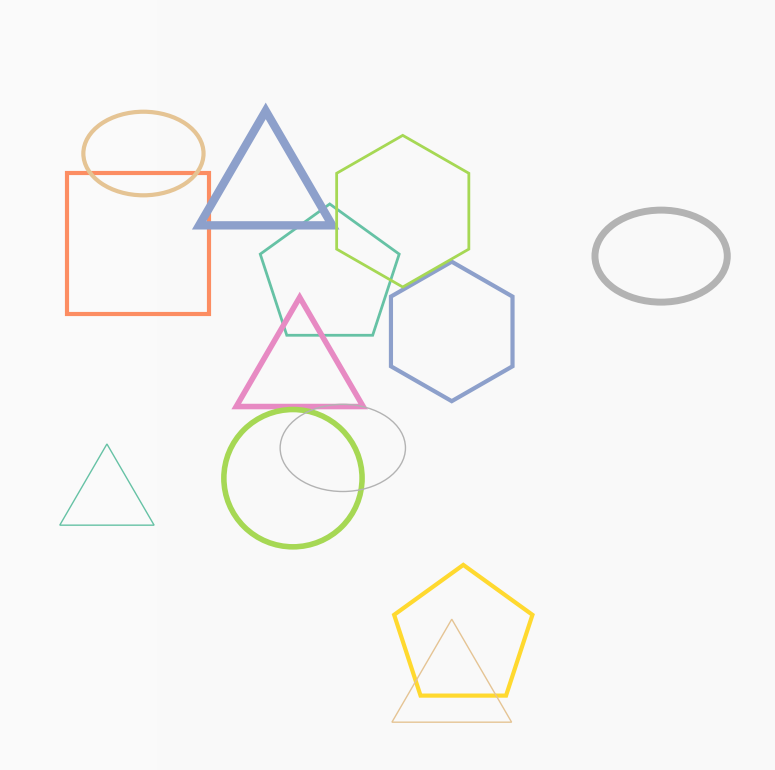[{"shape": "pentagon", "thickness": 1, "radius": 0.47, "center": [0.425, 0.641]}, {"shape": "triangle", "thickness": 0.5, "radius": 0.35, "center": [0.138, 0.353]}, {"shape": "square", "thickness": 1.5, "radius": 0.46, "center": [0.178, 0.684]}, {"shape": "hexagon", "thickness": 1.5, "radius": 0.45, "center": [0.583, 0.57]}, {"shape": "triangle", "thickness": 3, "radius": 0.5, "center": [0.343, 0.757]}, {"shape": "triangle", "thickness": 2, "radius": 0.47, "center": [0.387, 0.519]}, {"shape": "hexagon", "thickness": 1, "radius": 0.49, "center": [0.52, 0.726]}, {"shape": "circle", "thickness": 2, "radius": 0.45, "center": [0.378, 0.379]}, {"shape": "pentagon", "thickness": 1.5, "radius": 0.47, "center": [0.598, 0.173]}, {"shape": "triangle", "thickness": 0.5, "radius": 0.45, "center": [0.583, 0.107]}, {"shape": "oval", "thickness": 1.5, "radius": 0.39, "center": [0.185, 0.801]}, {"shape": "oval", "thickness": 2.5, "radius": 0.43, "center": [0.853, 0.667]}, {"shape": "oval", "thickness": 0.5, "radius": 0.4, "center": [0.442, 0.418]}]